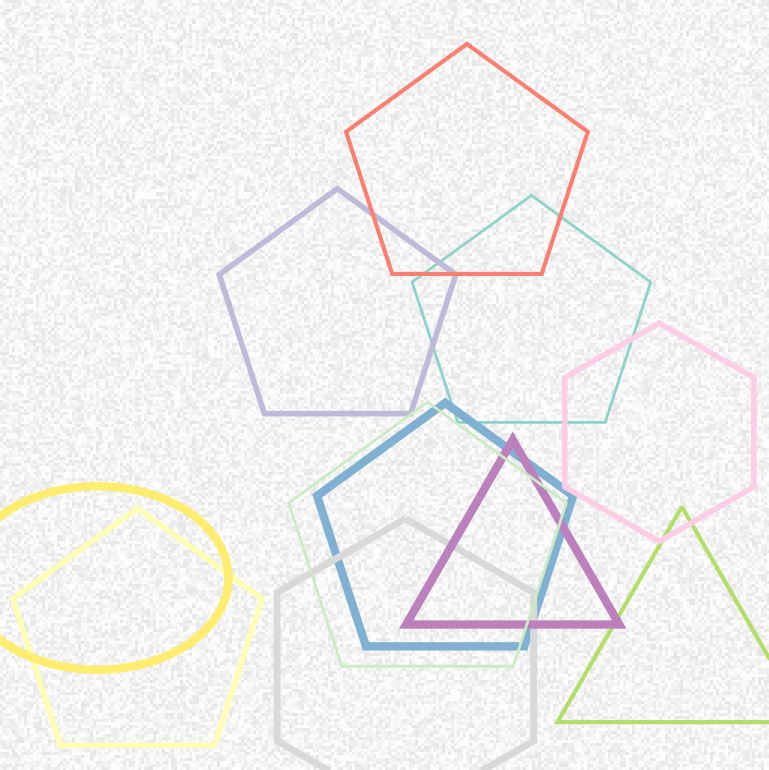[{"shape": "pentagon", "thickness": 1, "radius": 0.81, "center": [0.69, 0.583]}, {"shape": "pentagon", "thickness": 2, "radius": 0.85, "center": [0.179, 0.17]}, {"shape": "pentagon", "thickness": 2, "radius": 0.81, "center": [0.438, 0.593]}, {"shape": "pentagon", "thickness": 1.5, "radius": 0.83, "center": [0.606, 0.778]}, {"shape": "pentagon", "thickness": 3, "radius": 0.87, "center": [0.578, 0.302]}, {"shape": "triangle", "thickness": 1.5, "radius": 0.93, "center": [0.885, 0.155]}, {"shape": "hexagon", "thickness": 2, "radius": 0.71, "center": [0.856, 0.439]}, {"shape": "hexagon", "thickness": 2.5, "radius": 0.96, "center": [0.526, 0.134]}, {"shape": "triangle", "thickness": 3, "radius": 0.8, "center": [0.666, 0.269]}, {"shape": "pentagon", "thickness": 1, "radius": 0.95, "center": [0.555, 0.288]}, {"shape": "oval", "thickness": 3, "radius": 0.85, "center": [0.126, 0.249]}]